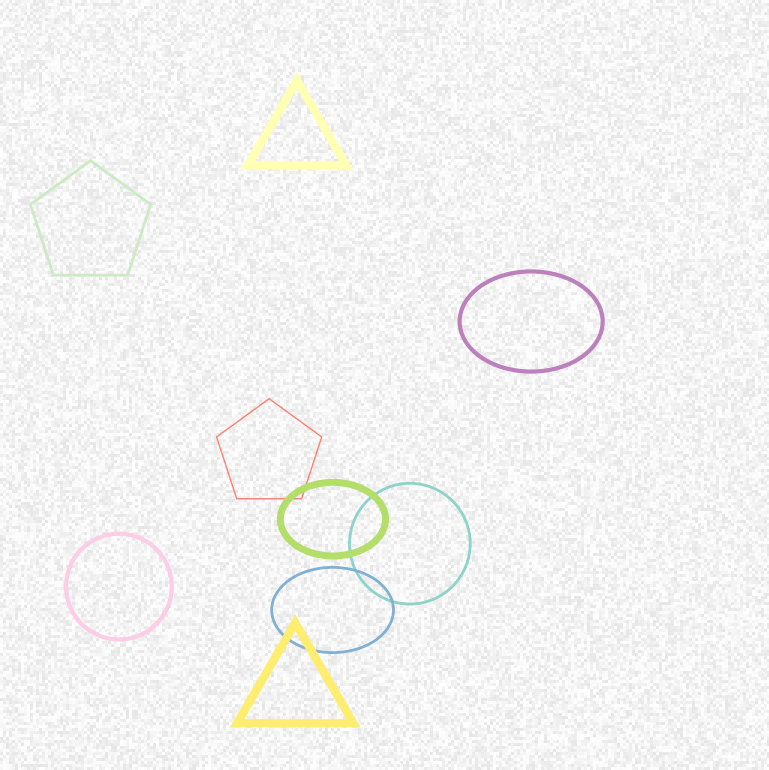[{"shape": "circle", "thickness": 1, "radius": 0.39, "center": [0.532, 0.294]}, {"shape": "triangle", "thickness": 3, "radius": 0.37, "center": [0.386, 0.822]}, {"shape": "pentagon", "thickness": 0.5, "radius": 0.36, "center": [0.35, 0.41]}, {"shape": "oval", "thickness": 1, "radius": 0.4, "center": [0.432, 0.208]}, {"shape": "oval", "thickness": 2.5, "radius": 0.34, "center": [0.432, 0.326]}, {"shape": "circle", "thickness": 1.5, "radius": 0.34, "center": [0.154, 0.238]}, {"shape": "oval", "thickness": 1.5, "radius": 0.46, "center": [0.69, 0.582]}, {"shape": "pentagon", "thickness": 1, "radius": 0.41, "center": [0.118, 0.709]}, {"shape": "triangle", "thickness": 3, "radius": 0.44, "center": [0.383, 0.104]}]